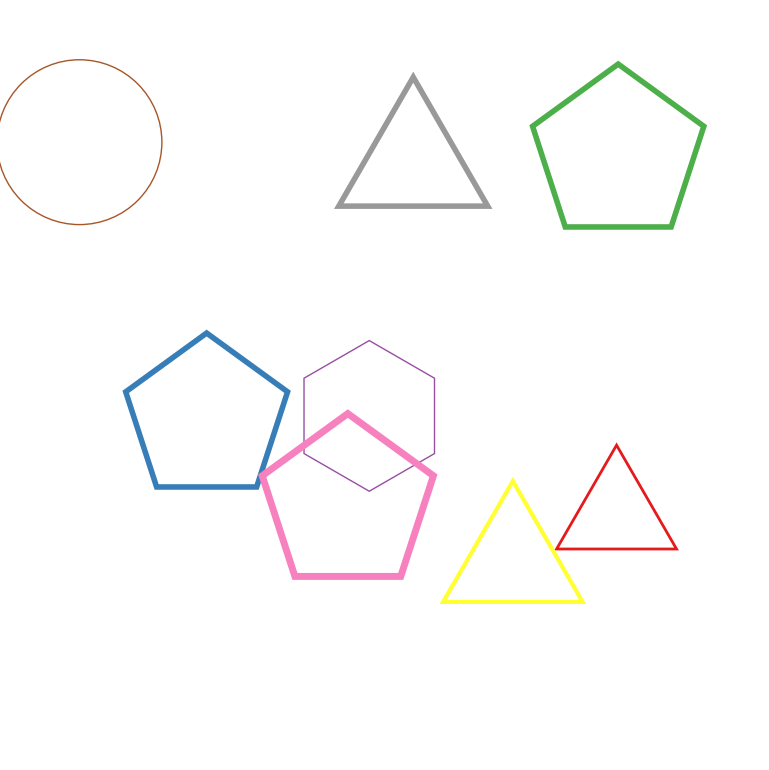[{"shape": "triangle", "thickness": 1, "radius": 0.45, "center": [0.801, 0.332]}, {"shape": "pentagon", "thickness": 2, "radius": 0.55, "center": [0.268, 0.457]}, {"shape": "pentagon", "thickness": 2, "radius": 0.58, "center": [0.803, 0.8]}, {"shape": "hexagon", "thickness": 0.5, "radius": 0.49, "center": [0.48, 0.46]}, {"shape": "triangle", "thickness": 1.5, "radius": 0.52, "center": [0.666, 0.271]}, {"shape": "circle", "thickness": 0.5, "radius": 0.54, "center": [0.103, 0.815]}, {"shape": "pentagon", "thickness": 2.5, "radius": 0.58, "center": [0.452, 0.346]}, {"shape": "triangle", "thickness": 2, "radius": 0.56, "center": [0.537, 0.788]}]